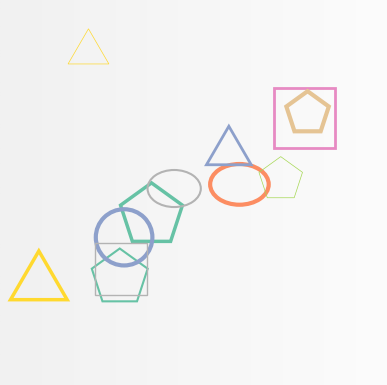[{"shape": "pentagon", "thickness": 1.5, "radius": 0.38, "center": [0.309, 0.279]}, {"shape": "pentagon", "thickness": 2.5, "radius": 0.42, "center": [0.391, 0.441]}, {"shape": "oval", "thickness": 3, "radius": 0.38, "center": [0.618, 0.521]}, {"shape": "triangle", "thickness": 2, "radius": 0.33, "center": [0.591, 0.605]}, {"shape": "circle", "thickness": 3, "radius": 0.37, "center": [0.32, 0.384]}, {"shape": "square", "thickness": 2, "radius": 0.39, "center": [0.787, 0.693]}, {"shape": "pentagon", "thickness": 0.5, "radius": 0.3, "center": [0.724, 0.534]}, {"shape": "triangle", "thickness": 2.5, "radius": 0.42, "center": [0.1, 0.264]}, {"shape": "triangle", "thickness": 0.5, "radius": 0.3, "center": [0.228, 0.864]}, {"shape": "pentagon", "thickness": 3, "radius": 0.29, "center": [0.794, 0.706]}, {"shape": "square", "thickness": 1, "radius": 0.34, "center": [0.311, 0.3]}, {"shape": "oval", "thickness": 1.5, "radius": 0.34, "center": [0.449, 0.51]}]